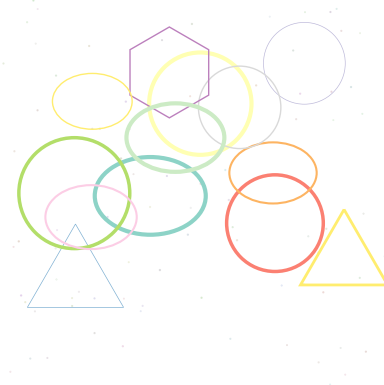[{"shape": "oval", "thickness": 3, "radius": 0.72, "center": [0.39, 0.491]}, {"shape": "circle", "thickness": 3, "radius": 0.66, "center": [0.52, 0.731]}, {"shape": "circle", "thickness": 0.5, "radius": 0.53, "center": [0.791, 0.836]}, {"shape": "circle", "thickness": 2.5, "radius": 0.63, "center": [0.714, 0.42]}, {"shape": "triangle", "thickness": 0.5, "radius": 0.72, "center": [0.196, 0.274]}, {"shape": "oval", "thickness": 1.5, "radius": 0.57, "center": [0.709, 0.551]}, {"shape": "circle", "thickness": 2.5, "radius": 0.72, "center": [0.193, 0.498]}, {"shape": "oval", "thickness": 1.5, "radius": 0.59, "center": [0.237, 0.436]}, {"shape": "circle", "thickness": 1, "radius": 0.54, "center": [0.622, 0.721]}, {"shape": "hexagon", "thickness": 1, "radius": 0.59, "center": [0.44, 0.812]}, {"shape": "oval", "thickness": 3, "radius": 0.64, "center": [0.456, 0.643]}, {"shape": "oval", "thickness": 1, "radius": 0.52, "center": [0.24, 0.737]}, {"shape": "triangle", "thickness": 2, "radius": 0.65, "center": [0.894, 0.325]}]